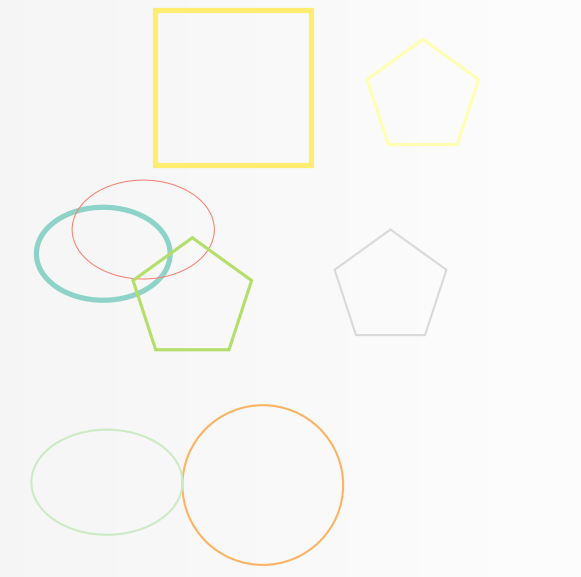[{"shape": "oval", "thickness": 2.5, "radius": 0.58, "center": [0.178, 0.56]}, {"shape": "pentagon", "thickness": 1.5, "radius": 0.5, "center": [0.728, 0.83]}, {"shape": "oval", "thickness": 0.5, "radius": 0.61, "center": [0.246, 0.602]}, {"shape": "circle", "thickness": 1, "radius": 0.69, "center": [0.452, 0.159]}, {"shape": "pentagon", "thickness": 1.5, "radius": 0.54, "center": [0.331, 0.48]}, {"shape": "pentagon", "thickness": 1, "radius": 0.51, "center": [0.672, 0.501]}, {"shape": "oval", "thickness": 1, "radius": 0.65, "center": [0.184, 0.164]}, {"shape": "square", "thickness": 2.5, "radius": 0.67, "center": [0.4, 0.848]}]